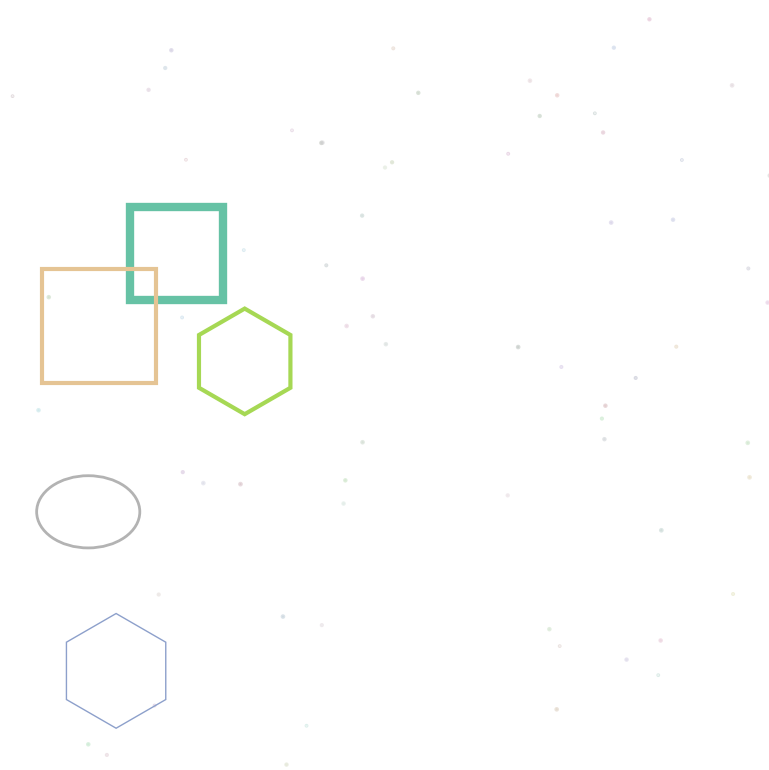[{"shape": "square", "thickness": 3, "radius": 0.3, "center": [0.23, 0.67]}, {"shape": "hexagon", "thickness": 0.5, "radius": 0.37, "center": [0.151, 0.129]}, {"shape": "hexagon", "thickness": 1.5, "radius": 0.34, "center": [0.318, 0.531]}, {"shape": "square", "thickness": 1.5, "radius": 0.37, "center": [0.129, 0.577]}, {"shape": "oval", "thickness": 1, "radius": 0.33, "center": [0.115, 0.335]}]